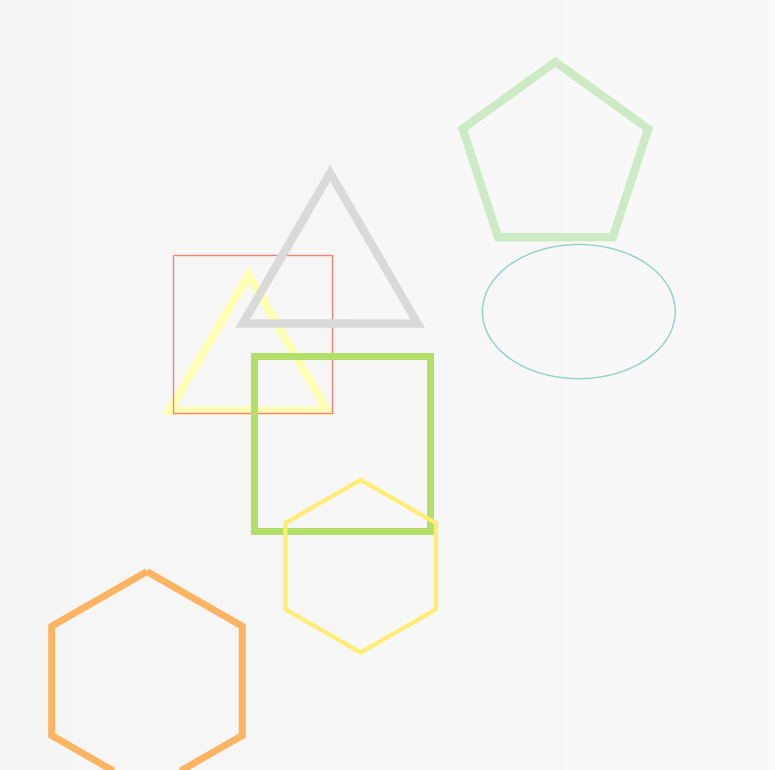[{"shape": "oval", "thickness": 0.5, "radius": 0.62, "center": [0.747, 0.595]}, {"shape": "triangle", "thickness": 3, "radius": 0.59, "center": [0.321, 0.525]}, {"shape": "square", "thickness": 0.5, "radius": 0.51, "center": [0.326, 0.566]}, {"shape": "hexagon", "thickness": 2.5, "radius": 0.71, "center": [0.19, 0.116]}, {"shape": "square", "thickness": 2.5, "radius": 0.57, "center": [0.441, 0.424]}, {"shape": "triangle", "thickness": 3, "radius": 0.65, "center": [0.426, 0.645]}, {"shape": "pentagon", "thickness": 3, "radius": 0.63, "center": [0.717, 0.794]}, {"shape": "hexagon", "thickness": 1.5, "radius": 0.56, "center": [0.465, 0.265]}]